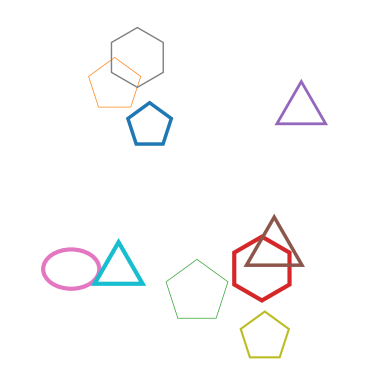[{"shape": "pentagon", "thickness": 2.5, "radius": 0.3, "center": [0.389, 0.674]}, {"shape": "pentagon", "thickness": 0.5, "radius": 0.36, "center": [0.298, 0.78]}, {"shape": "pentagon", "thickness": 0.5, "radius": 0.42, "center": [0.512, 0.242]}, {"shape": "hexagon", "thickness": 3, "radius": 0.41, "center": [0.68, 0.302]}, {"shape": "triangle", "thickness": 2, "radius": 0.37, "center": [0.783, 0.715]}, {"shape": "triangle", "thickness": 2.5, "radius": 0.42, "center": [0.712, 0.353]}, {"shape": "oval", "thickness": 3, "radius": 0.36, "center": [0.185, 0.301]}, {"shape": "hexagon", "thickness": 1, "radius": 0.39, "center": [0.357, 0.851]}, {"shape": "pentagon", "thickness": 1.5, "radius": 0.33, "center": [0.688, 0.125]}, {"shape": "triangle", "thickness": 3, "radius": 0.36, "center": [0.308, 0.299]}]